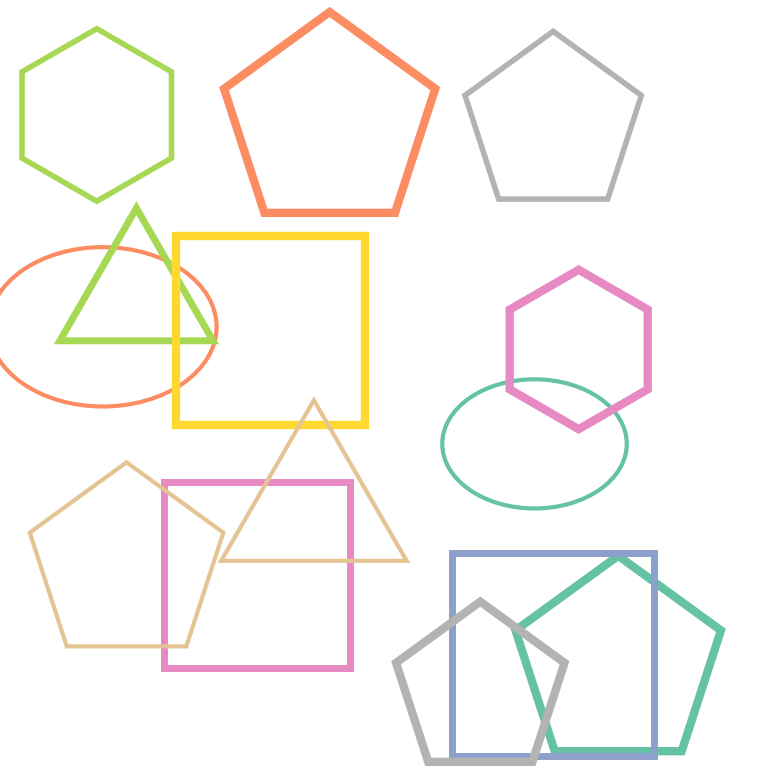[{"shape": "pentagon", "thickness": 3, "radius": 0.7, "center": [0.803, 0.138]}, {"shape": "oval", "thickness": 1.5, "radius": 0.6, "center": [0.694, 0.424]}, {"shape": "pentagon", "thickness": 3, "radius": 0.72, "center": [0.428, 0.84]}, {"shape": "oval", "thickness": 1.5, "radius": 0.74, "center": [0.133, 0.576]}, {"shape": "square", "thickness": 2.5, "radius": 0.66, "center": [0.719, 0.15]}, {"shape": "hexagon", "thickness": 3, "radius": 0.52, "center": [0.752, 0.546]}, {"shape": "square", "thickness": 2.5, "radius": 0.6, "center": [0.333, 0.253]}, {"shape": "hexagon", "thickness": 2, "radius": 0.56, "center": [0.126, 0.851]}, {"shape": "triangle", "thickness": 2.5, "radius": 0.57, "center": [0.177, 0.615]}, {"shape": "square", "thickness": 3, "radius": 0.61, "center": [0.352, 0.57]}, {"shape": "triangle", "thickness": 1.5, "radius": 0.7, "center": [0.408, 0.341]}, {"shape": "pentagon", "thickness": 1.5, "radius": 0.66, "center": [0.164, 0.267]}, {"shape": "pentagon", "thickness": 2, "radius": 0.6, "center": [0.718, 0.839]}, {"shape": "pentagon", "thickness": 3, "radius": 0.58, "center": [0.624, 0.104]}]